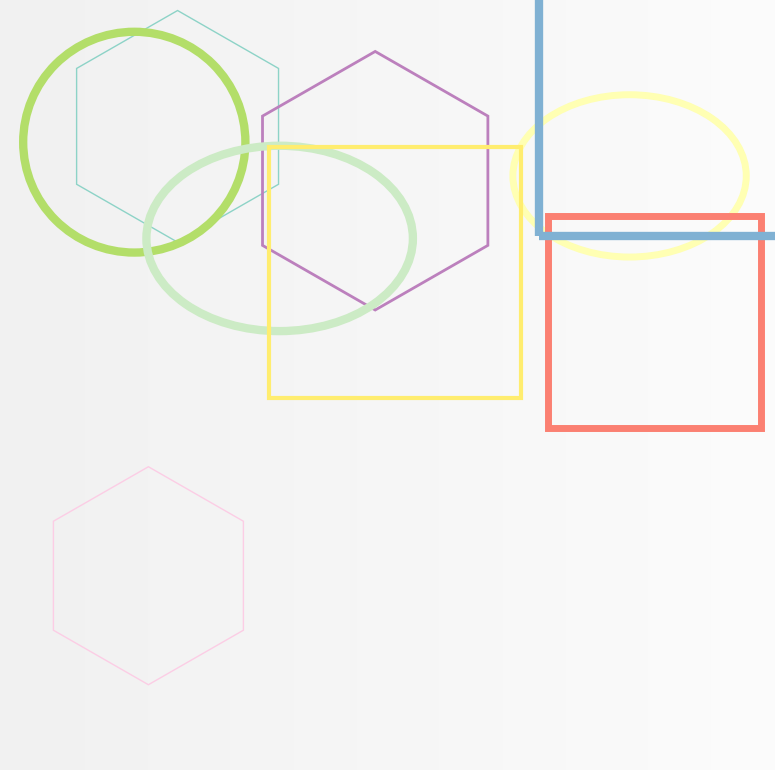[{"shape": "hexagon", "thickness": 0.5, "radius": 0.75, "center": [0.229, 0.836]}, {"shape": "oval", "thickness": 2.5, "radius": 0.75, "center": [0.812, 0.772]}, {"shape": "square", "thickness": 2.5, "radius": 0.69, "center": [0.845, 0.581]}, {"shape": "square", "thickness": 3, "radius": 0.93, "center": [0.882, 0.88]}, {"shape": "circle", "thickness": 3, "radius": 0.72, "center": [0.173, 0.815]}, {"shape": "hexagon", "thickness": 0.5, "radius": 0.71, "center": [0.191, 0.252]}, {"shape": "hexagon", "thickness": 1, "radius": 0.84, "center": [0.484, 0.765]}, {"shape": "oval", "thickness": 3, "radius": 0.86, "center": [0.361, 0.69]}, {"shape": "square", "thickness": 1.5, "radius": 0.81, "center": [0.51, 0.646]}]